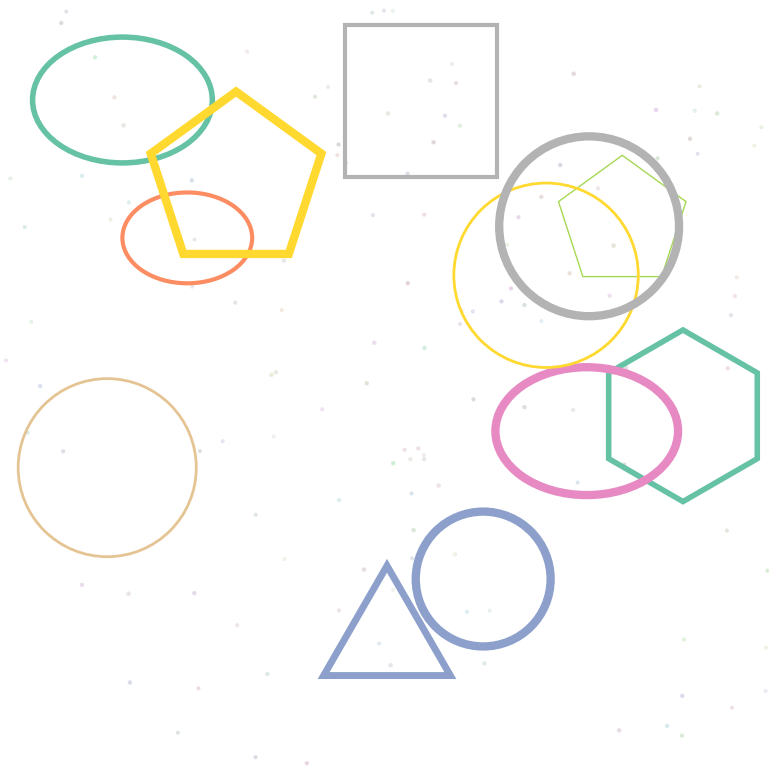[{"shape": "hexagon", "thickness": 2, "radius": 0.56, "center": [0.887, 0.46]}, {"shape": "oval", "thickness": 2, "radius": 0.58, "center": [0.159, 0.87]}, {"shape": "oval", "thickness": 1.5, "radius": 0.42, "center": [0.243, 0.691]}, {"shape": "circle", "thickness": 3, "radius": 0.44, "center": [0.628, 0.248]}, {"shape": "triangle", "thickness": 2.5, "radius": 0.48, "center": [0.503, 0.17]}, {"shape": "oval", "thickness": 3, "radius": 0.59, "center": [0.762, 0.44]}, {"shape": "pentagon", "thickness": 0.5, "radius": 0.44, "center": [0.808, 0.711]}, {"shape": "pentagon", "thickness": 3, "radius": 0.58, "center": [0.307, 0.764]}, {"shape": "circle", "thickness": 1, "radius": 0.6, "center": [0.709, 0.643]}, {"shape": "circle", "thickness": 1, "radius": 0.58, "center": [0.139, 0.393]}, {"shape": "circle", "thickness": 3, "radius": 0.58, "center": [0.765, 0.706]}, {"shape": "square", "thickness": 1.5, "radius": 0.49, "center": [0.547, 0.868]}]